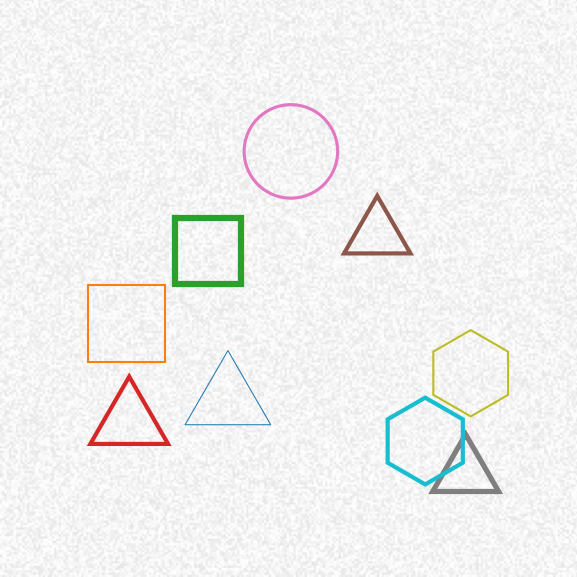[{"shape": "triangle", "thickness": 0.5, "radius": 0.43, "center": [0.395, 0.306]}, {"shape": "square", "thickness": 1, "radius": 0.33, "center": [0.219, 0.439]}, {"shape": "square", "thickness": 3, "radius": 0.29, "center": [0.36, 0.564]}, {"shape": "triangle", "thickness": 2, "radius": 0.39, "center": [0.224, 0.269]}, {"shape": "triangle", "thickness": 2, "radius": 0.33, "center": [0.653, 0.594]}, {"shape": "circle", "thickness": 1.5, "radius": 0.4, "center": [0.504, 0.737]}, {"shape": "triangle", "thickness": 2.5, "radius": 0.33, "center": [0.806, 0.181]}, {"shape": "hexagon", "thickness": 1, "radius": 0.37, "center": [0.815, 0.353]}, {"shape": "hexagon", "thickness": 2, "radius": 0.38, "center": [0.736, 0.235]}]